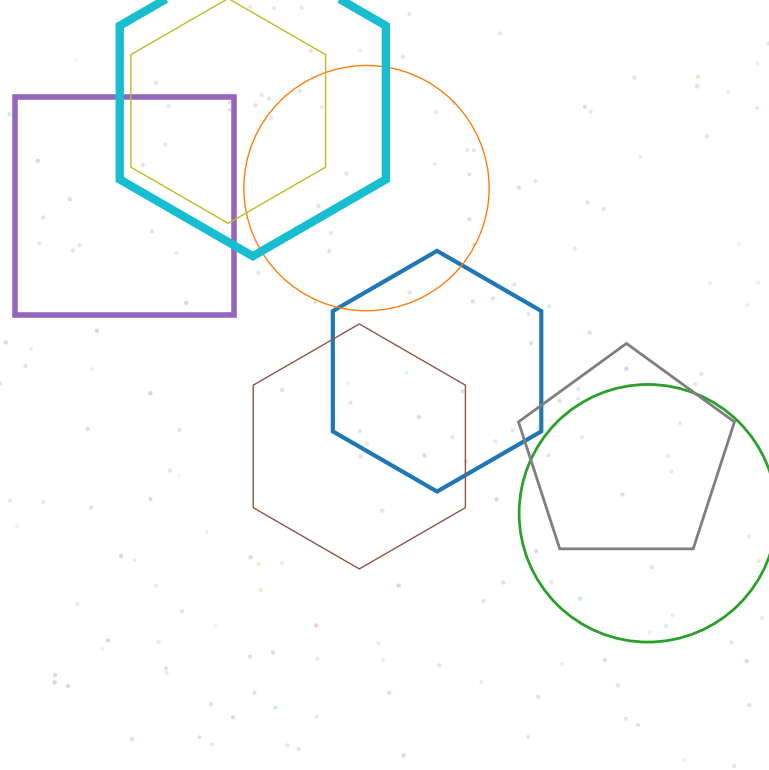[{"shape": "hexagon", "thickness": 1.5, "radius": 0.78, "center": [0.568, 0.518]}, {"shape": "circle", "thickness": 0.5, "radius": 0.8, "center": [0.476, 0.756]}, {"shape": "circle", "thickness": 1, "radius": 0.84, "center": [0.841, 0.333]}, {"shape": "square", "thickness": 2, "radius": 0.71, "center": [0.162, 0.733]}, {"shape": "hexagon", "thickness": 0.5, "radius": 0.8, "center": [0.467, 0.42]}, {"shape": "pentagon", "thickness": 1, "radius": 0.74, "center": [0.814, 0.407]}, {"shape": "hexagon", "thickness": 0.5, "radius": 0.73, "center": [0.296, 0.856]}, {"shape": "hexagon", "thickness": 3, "radius": 1.0, "center": [0.328, 0.867]}]